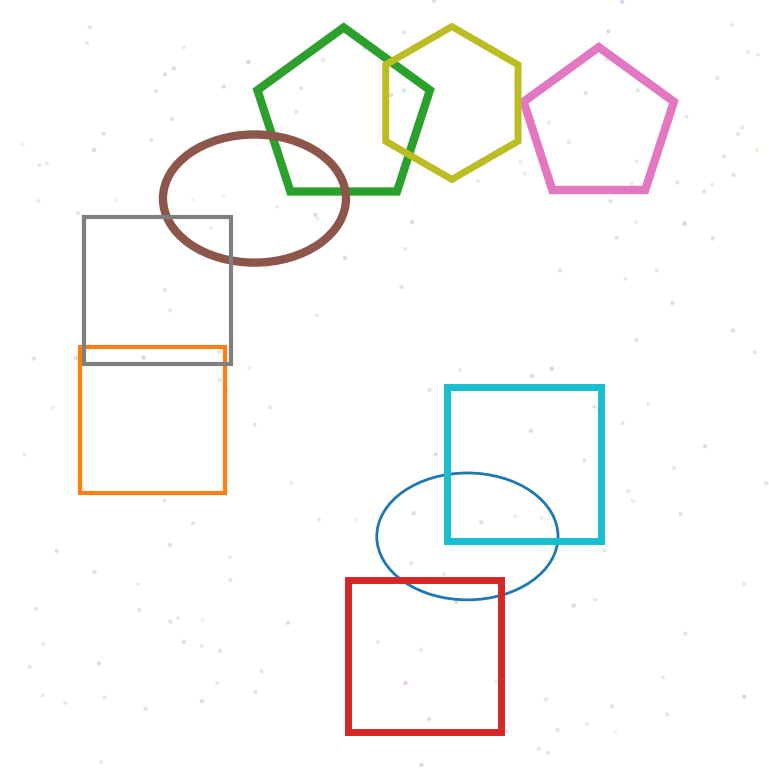[{"shape": "oval", "thickness": 1, "radius": 0.59, "center": [0.607, 0.303]}, {"shape": "square", "thickness": 1.5, "radius": 0.47, "center": [0.198, 0.454]}, {"shape": "pentagon", "thickness": 3, "radius": 0.59, "center": [0.446, 0.847]}, {"shape": "square", "thickness": 2.5, "radius": 0.49, "center": [0.551, 0.148]}, {"shape": "oval", "thickness": 3, "radius": 0.59, "center": [0.33, 0.742]}, {"shape": "pentagon", "thickness": 3, "radius": 0.51, "center": [0.778, 0.836]}, {"shape": "square", "thickness": 1.5, "radius": 0.48, "center": [0.204, 0.623]}, {"shape": "hexagon", "thickness": 2.5, "radius": 0.5, "center": [0.587, 0.866]}, {"shape": "square", "thickness": 2.5, "radius": 0.5, "center": [0.68, 0.397]}]